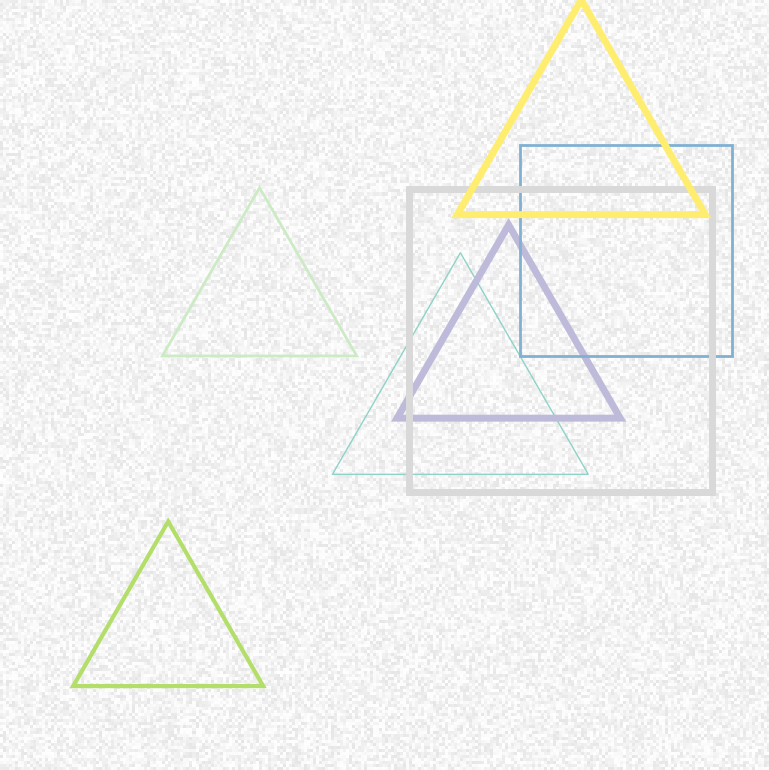[{"shape": "triangle", "thickness": 0.5, "radius": 0.96, "center": [0.598, 0.48]}, {"shape": "triangle", "thickness": 2.5, "radius": 0.84, "center": [0.661, 0.541]}, {"shape": "square", "thickness": 1, "radius": 0.69, "center": [0.813, 0.674]}, {"shape": "triangle", "thickness": 1.5, "radius": 0.71, "center": [0.218, 0.18]}, {"shape": "square", "thickness": 2.5, "radius": 0.98, "center": [0.728, 0.558]}, {"shape": "triangle", "thickness": 1, "radius": 0.73, "center": [0.337, 0.611]}, {"shape": "triangle", "thickness": 2.5, "radius": 0.93, "center": [0.755, 0.814]}]